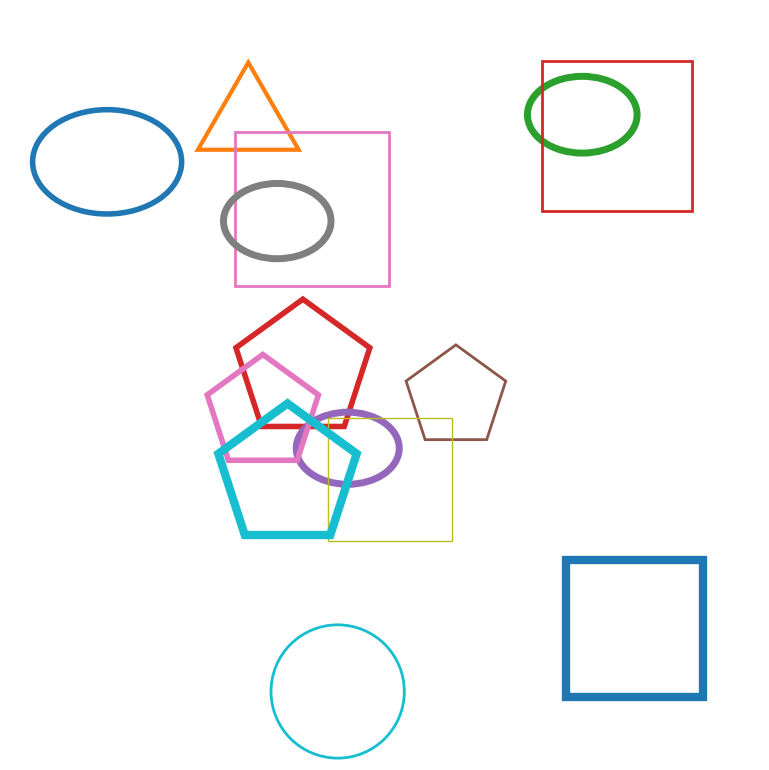[{"shape": "square", "thickness": 3, "radius": 0.45, "center": [0.824, 0.184]}, {"shape": "oval", "thickness": 2, "radius": 0.48, "center": [0.139, 0.79]}, {"shape": "triangle", "thickness": 1.5, "radius": 0.38, "center": [0.322, 0.843]}, {"shape": "oval", "thickness": 2.5, "radius": 0.36, "center": [0.756, 0.851]}, {"shape": "square", "thickness": 1, "radius": 0.49, "center": [0.801, 0.823]}, {"shape": "pentagon", "thickness": 2, "radius": 0.46, "center": [0.393, 0.52]}, {"shape": "oval", "thickness": 2.5, "radius": 0.33, "center": [0.452, 0.418]}, {"shape": "pentagon", "thickness": 1, "radius": 0.34, "center": [0.592, 0.484]}, {"shape": "pentagon", "thickness": 2, "radius": 0.38, "center": [0.341, 0.464]}, {"shape": "square", "thickness": 1, "radius": 0.5, "center": [0.405, 0.728]}, {"shape": "oval", "thickness": 2.5, "radius": 0.35, "center": [0.36, 0.713]}, {"shape": "square", "thickness": 0.5, "radius": 0.4, "center": [0.507, 0.377]}, {"shape": "pentagon", "thickness": 3, "radius": 0.47, "center": [0.373, 0.382]}, {"shape": "circle", "thickness": 1, "radius": 0.43, "center": [0.439, 0.102]}]